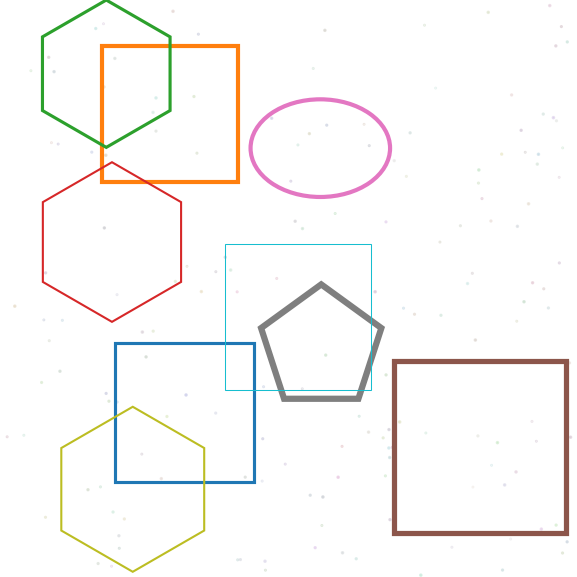[{"shape": "square", "thickness": 1.5, "radius": 0.6, "center": [0.319, 0.285]}, {"shape": "square", "thickness": 2, "radius": 0.59, "center": [0.294, 0.802]}, {"shape": "hexagon", "thickness": 1.5, "radius": 0.64, "center": [0.184, 0.872]}, {"shape": "hexagon", "thickness": 1, "radius": 0.69, "center": [0.194, 0.58]}, {"shape": "square", "thickness": 2.5, "radius": 0.74, "center": [0.83, 0.226]}, {"shape": "oval", "thickness": 2, "radius": 0.6, "center": [0.555, 0.743]}, {"shape": "pentagon", "thickness": 3, "radius": 0.55, "center": [0.556, 0.397]}, {"shape": "hexagon", "thickness": 1, "radius": 0.71, "center": [0.23, 0.152]}, {"shape": "square", "thickness": 0.5, "radius": 0.63, "center": [0.516, 0.45]}]